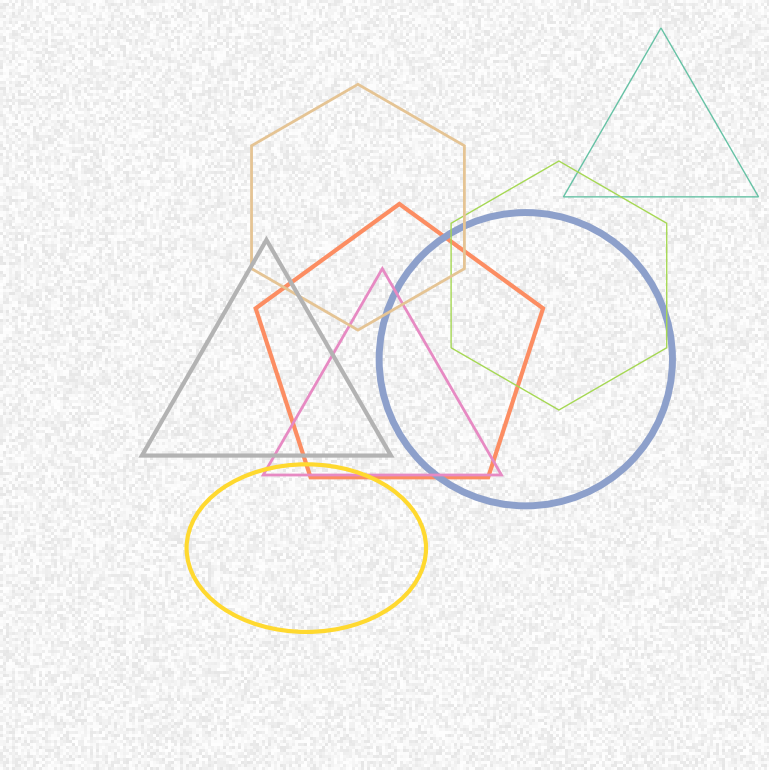[{"shape": "triangle", "thickness": 0.5, "radius": 0.73, "center": [0.858, 0.817]}, {"shape": "pentagon", "thickness": 1.5, "radius": 0.98, "center": [0.519, 0.539]}, {"shape": "circle", "thickness": 2.5, "radius": 0.95, "center": [0.683, 0.534]}, {"shape": "triangle", "thickness": 1, "radius": 0.89, "center": [0.497, 0.472]}, {"shape": "hexagon", "thickness": 0.5, "radius": 0.81, "center": [0.726, 0.629]}, {"shape": "oval", "thickness": 1.5, "radius": 0.78, "center": [0.398, 0.288]}, {"shape": "hexagon", "thickness": 1, "radius": 0.8, "center": [0.465, 0.731]}, {"shape": "triangle", "thickness": 1.5, "radius": 0.93, "center": [0.346, 0.502]}]